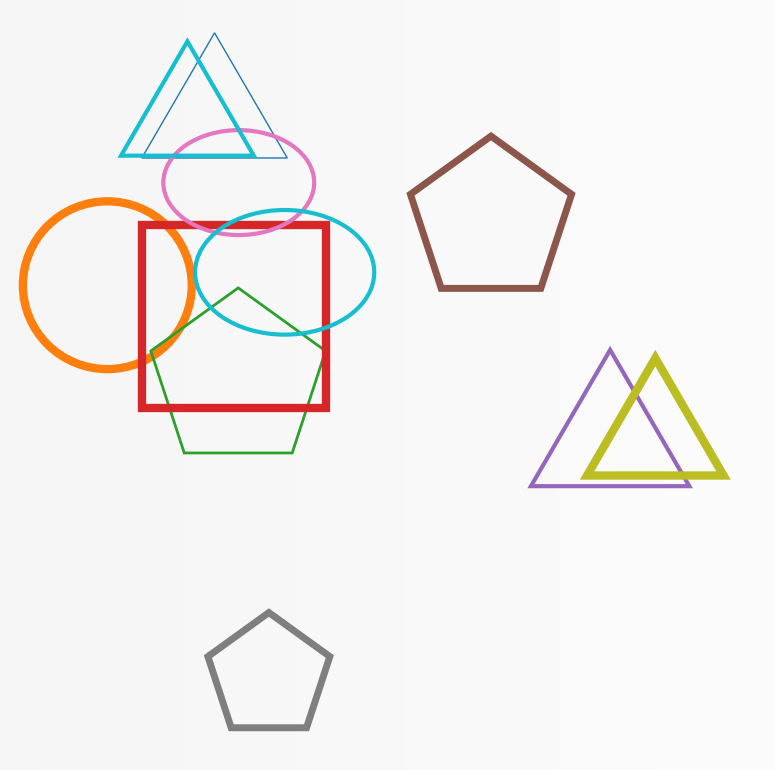[{"shape": "triangle", "thickness": 0.5, "radius": 0.54, "center": [0.277, 0.849]}, {"shape": "circle", "thickness": 3, "radius": 0.54, "center": [0.138, 0.63]}, {"shape": "pentagon", "thickness": 1, "radius": 0.59, "center": [0.307, 0.508]}, {"shape": "square", "thickness": 3, "radius": 0.59, "center": [0.302, 0.589]}, {"shape": "triangle", "thickness": 1.5, "radius": 0.59, "center": [0.787, 0.428]}, {"shape": "pentagon", "thickness": 2.5, "radius": 0.55, "center": [0.634, 0.714]}, {"shape": "oval", "thickness": 1.5, "radius": 0.49, "center": [0.308, 0.763]}, {"shape": "pentagon", "thickness": 2.5, "radius": 0.41, "center": [0.347, 0.122]}, {"shape": "triangle", "thickness": 3, "radius": 0.51, "center": [0.846, 0.433]}, {"shape": "oval", "thickness": 1.5, "radius": 0.58, "center": [0.367, 0.646]}, {"shape": "triangle", "thickness": 1.5, "radius": 0.49, "center": [0.242, 0.847]}]